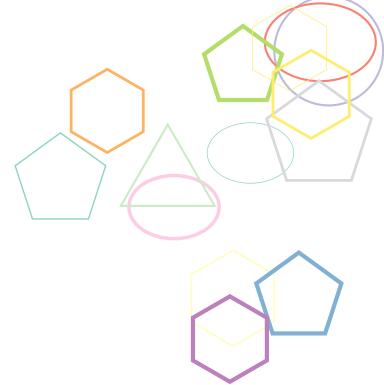[{"shape": "oval", "thickness": 0.5, "radius": 0.56, "center": [0.651, 0.603]}, {"shape": "pentagon", "thickness": 1, "radius": 0.62, "center": [0.157, 0.531]}, {"shape": "hexagon", "thickness": 1, "radius": 0.62, "center": [0.605, 0.225]}, {"shape": "circle", "thickness": 1.5, "radius": 0.71, "center": [0.854, 0.868]}, {"shape": "oval", "thickness": 1.5, "radius": 0.72, "center": [0.832, 0.89]}, {"shape": "pentagon", "thickness": 3, "radius": 0.58, "center": [0.776, 0.228]}, {"shape": "hexagon", "thickness": 2, "radius": 0.54, "center": [0.278, 0.712]}, {"shape": "pentagon", "thickness": 3, "radius": 0.53, "center": [0.631, 0.826]}, {"shape": "oval", "thickness": 2.5, "radius": 0.59, "center": [0.452, 0.462]}, {"shape": "pentagon", "thickness": 2, "radius": 0.72, "center": [0.828, 0.647]}, {"shape": "hexagon", "thickness": 3, "radius": 0.55, "center": [0.597, 0.119]}, {"shape": "triangle", "thickness": 1.5, "radius": 0.7, "center": [0.436, 0.536]}, {"shape": "hexagon", "thickness": 2, "radius": 0.57, "center": [0.808, 0.755]}, {"shape": "hexagon", "thickness": 0.5, "radius": 0.56, "center": [0.752, 0.875]}]